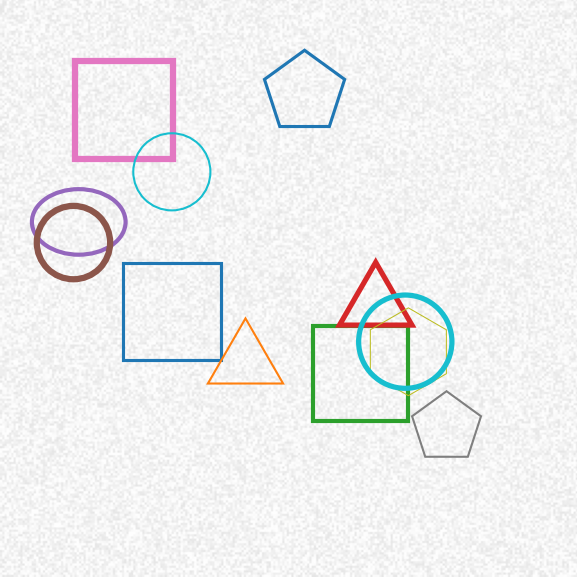[{"shape": "pentagon", "thickness": 1.5, "radius": 0.36, "center": [0.527, 0.839]}, {"shape": "square", "thickness": 1.5, "radius": 0.42, "center": [0.298, 0.46]}, {"shape": "triangle", "thickness": 1, "radius": 0.38, "center": [0.425, 0.373]}, {"shape": "square", "thickness": 2, "radius": 0.41, "center": [0.624, 0.352]}, {"shape": "triangle", "thickness": 2.5, "radius": 0.36, "center": [0.651, 0.472]}, {"shape": "oval", "thickness": 2, "radius": 0.41, "center": [0.136, 0.615]}, {"shape": "circle", "thickness": 3, "radius": 0.32, "center": [0.127, 0.579]}, {"shape": "square", "thickness": 3, "radius": 0.42, "center": [0.214, 0.809]}, {"shape": "pentagon", "thickness": 1, "radius": 0.31, "center": [0.773, 0.259]}, {"shape": "hexagon", "thickness": 0.5, "radius": 0.38, "center": [0.707, 0.39]}, {"shape": "circle", "thickness": 1, "radius": 0.33, "center": [0.298, 0.702]}, {"shape": "circle", "thickness": 2.5, "radius": 0.4, "center": [0.702, 0.407]}]